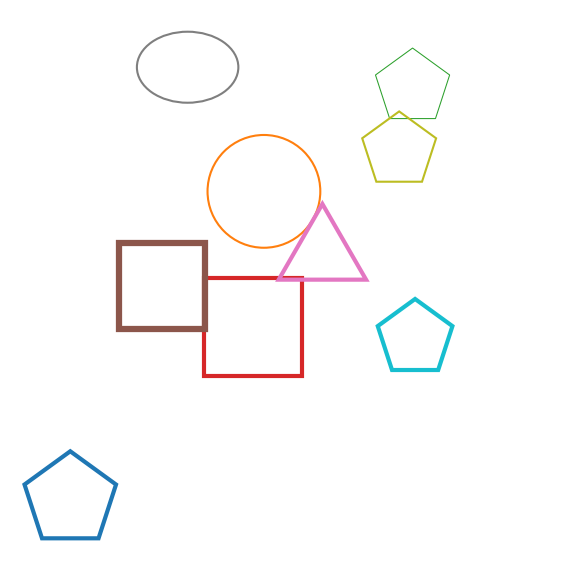[{"shape": "pentagon", "thickness": 2, "radius": 0.42, "center": [0.122, 0.134]}, {"shape": "circle", "thickness": 1, "radius": 0.49, "center": [0.457, 0.668]}, {"shape": "pentagon", "thickness": 0.5, "radius": 0.34, "center": [0.714, 0.848]}, {"shape": "square", "thickness": 2, "radius": 0.43, "center": [0.438, 0.433]}, {"shape": "square", "thickness": 3, "radius": 0.37, "center": [0.281, 0.504]}, {"shape": "triangle", "thickness": 2, "radius": 0.44, "center": [0.558, 0.559]}, {"shape": "oval", "thickness": 1, "radius": 0.44, "center": [0.325, 0.883]}, {"shape": "pentagon", "thickness": 1, "radius": 0.34, "center": [0.691, 0.739]}, {"shape": "pentagon", "thickness": 2, "radius": 0.34, "center": [0.719, 0.413]}]